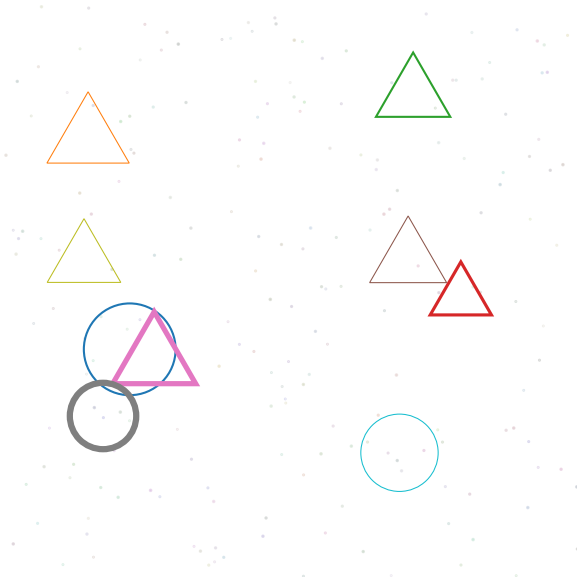[{"shape": "circle", "thickness": 1, "radius": 0.4, "center": [0.225, 0.394]}, {"shape": "triangle", "thickness": 0.5, "radius": 0.41, "center": [0.153, 0.758]}, {"shape": "triangle", "thickness": 1, "radius": 0.37, "center": [0.715, 0.834]}, {"shape": "triangle", "thickness": 1.5, "radius": 0.31, "center": [0.798, 0.484]}, {"shape": "triangle", "thickness": 0.5, "radius": 0.38, "center": [0.707, 0.548]}, {"shape": "triangle", "thickness": 2.5, "radius": 0.41, "center": [0.267, 0.376]}, {"shape": "circle", "thickness": 3, "radius": 0.29, "center": [0.178, 0.279]}, {"shape": "triangle", "thickness": 0.5, "radius": 0.37, "center": [0.145, 0.547]}, {"shape": "circle", "thickness": 0.5, "radius": 0.33, "center": [0.692, 0.215]}]